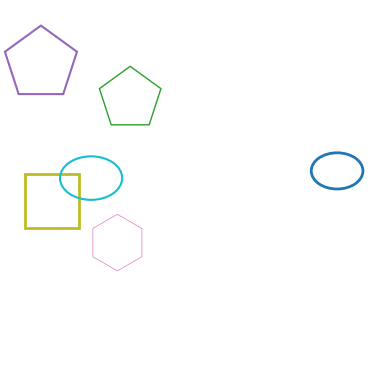[{"shape": "oval", "thickness": 2, "radius": 0.34, "center": [0.876, 0.556]}, {"shape": "pentagon", "thickness": 1, "radius": 0.42, "center": [0.338, 0.744]}, {"shape": "pentagon", "thickness": 1.5, "radius": 0.49, "center": [0.106, 0.835]}, {"shape": "hexagon", "thickness": 0.5, "radius": 0.37, "center": [0.305, 0.37]}, {"shape": "square", "thickness": 2, "radius": 0.35, "center": [0.135, 0.477]}, {"shape": "oval", "thickness": 1.5, "radius": 0.4, "center": [0.237, 0.537]}]